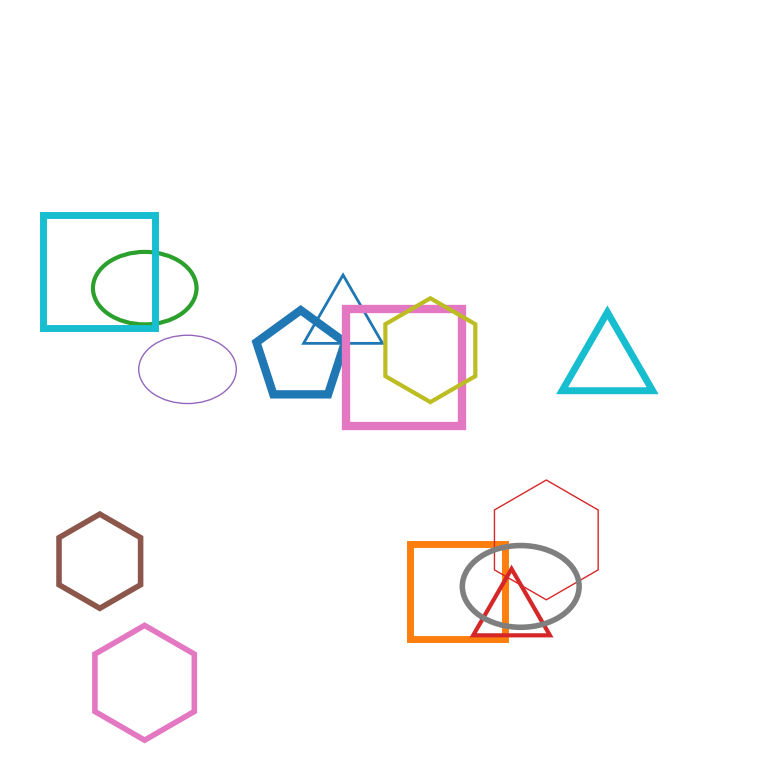[{"shape": "pentagon", "thickness": 3, "radius": 0.3, "center": [0.391, 0.537]}, {"shape": "triangle", "thickness": 1, "radius": 0.3, "center": [0.446, 0.584]}, {"shape": "square", "thickness": 2.5, "radius": 0.31, "center": [0.594, 0.232]}, {"shape": "oval", "thickness": 1.5, "radius": 0.34, "center": [0.188, 0.626]}, {"shape": "triangle", "thickness": 1.5, "radius": 0.29, "center": [0.664, 0.204]}, {"shape": "hexagon", "thickness": 0.5, "radius": 0.39, "center": [0.709, 0.299]}, {"shape": "oval", "thickness": 0.5, "radius": 0.32, "center": [0.244, 0.52]}, {"shape": "hexagon", "thickness": 2, "radius": 0.31, "center": [0.13, 0.271]}, {"shape": "square", "thickness": 3, "radius": 0.38, "center": [0.525, 0.523]}, {"shape": "hexagon", "thickness": 2, "radius": 0.37, "center": [0.188, 0.113]}, {"shape": "oval", "thickness": 2, "radius": 0.38, "center": [0.676, 0.238]}, {"shape": "hexagon", "thickness": 1.5, "radius": 0.34, "center": [0.559, 0.545]}, {"shape": "triangle", "thickness": 2.5, "radius": 0.34, "center": [0.789, 0.527]}, {"shape": "square", "thickness": 2.5, "radius": 0.37, "center": [0.129, 0.647]}]